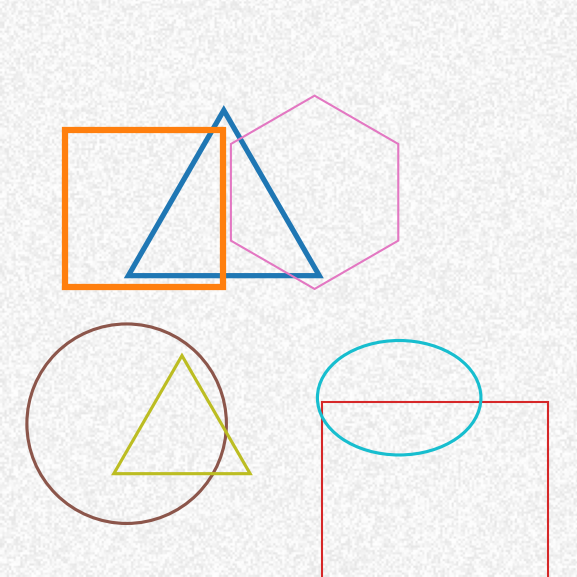[{"shape": "triangle", "thickness": 2.5, "radius": 0.95, "center": [0.388, 0.617]}, {"shape": "square", "thickness": 3, "radius": 0.68, "center": [0.249, 0.638]}, {"shape": "square", "thickness": 1, "radius": 0.97, "center": [0.753, 0.108]}, {"shape": "circle", "thickness": 1.5, "radius": 0.86, "center": [0.219, 0.265]}, {"shape": "hexagon", "thickness": 1, "radius": 0.84, "center": [0.545, 0.666]}, {"shape": "triangle", "thickness": 1.5, "radius": 0.68, "center": [0.315, 0.247]}, {"shape": "oval", "thickness": 1.5, "radius": 0.71, "center": [0.691, 0.31]}]